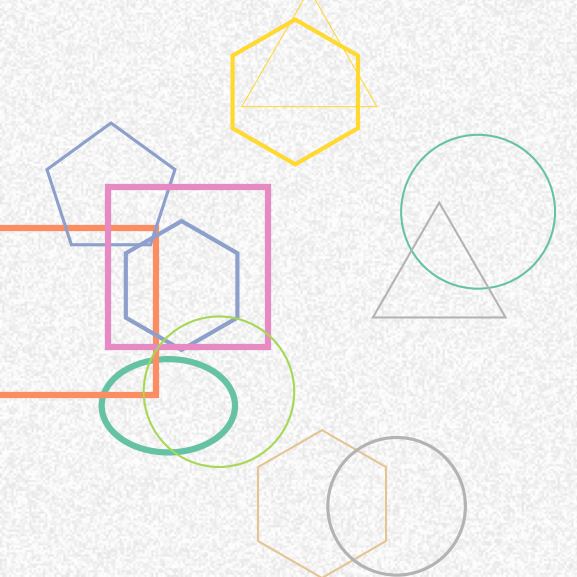[{"shape": "circle", "thickness": 1, "radius": 0.67, "center": [0.828, 0.632]}, {"shape": "oval", "thickness": 3, "radius": 0.58, "center": [0.292, 0.297]}, {"shape": "square", "thickness": 3, "radius": 0.72, "center": [0.126, 0.46]}, {"shape": "pentagon", "thickness": 1.5, "radius": 0.58, "center": [0.192, 0.67]}, {"shape": "hexagon", "thickness": 2, "radius": 0.56, "center": [0.314, 0.505]}, {"shape": "square", "thickness": 3, "radius": 0.69, "center": [0.326, 0.537]}, {"shape": "circle", "thickness": 1, "radius": 0.65, "center": [0.379, 0.321]}, {"shape": "triangle", "thickness": 0.5, "radius": 0.68, "center": [0.536, 0.882]}, {"shape": "hexagon", "thickness": 2, "radius": 0.63, "center": [0.511, 0.84]}, {"shape": "hexagon", "thickness": 1, "radius": 0.64, "center": [0.558, 0.126]}, {"shape": "circle", "thickness": 1.5, "radius": 0.6, "center": [0.687, 0.122]}, {"shape": "triangle", "thickness": 1, "radius": 0.66, "center": [0.761, 0.516]}]